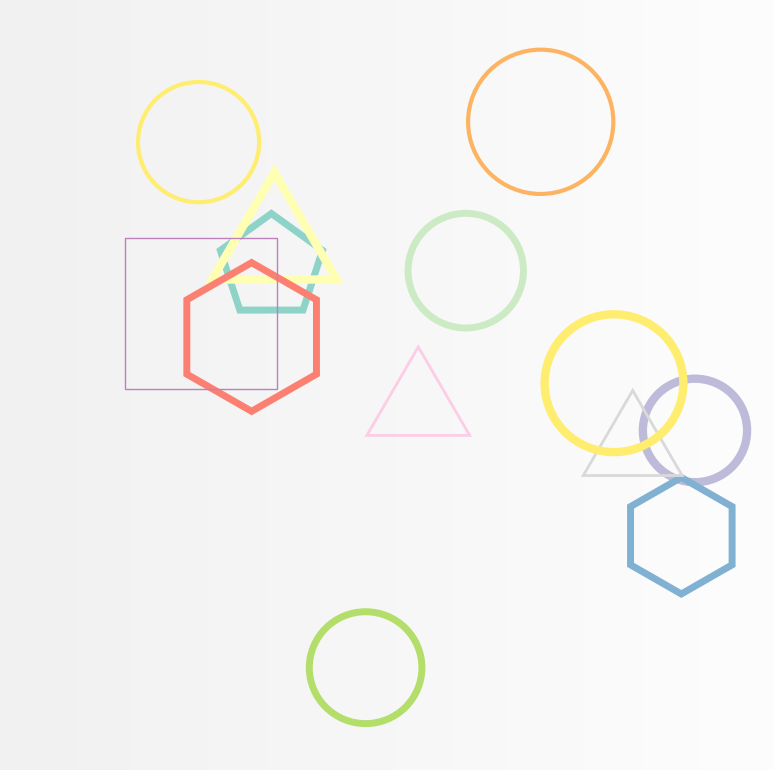[{"shape": "pentagon", "thickness": 2.5, "radius": 0.35, "center": [0.35, 0.653]}, {"shape": "triangle", "thickness": 3, "radius": 0.46, "center": [0.354, 0.683]}, {"shape": "circle", "thickness": 3, "radius": 0.34, "center": [0.897, 0.441]}, {"shape": "hexagon", "thickness": 2.5, "radius": 0.48, "center": [0.325, 0.562]}, {"shape": "hexagon", "thickness": 2.5, "radius": 0.38, "center": [0.879, 0.304]}, {"shape": "circle", "thickness": 1.5, "radius": 0.47, "center": [0.698, 0.842]}, {"shape": "circle", "thickness": 2.5, "radius": 0.36, "center": [0.472, 0.133]}, {"shape": "triangle", "thickness": 1, "radius": 0.38, "center": [0.54, 0.473]}, {"shape": "triangle", "thickness": 1, "radius": 0.37, "center": [0.816, 0.419]}, {"shape": "square", "thickness": 0.5, "radius": 0.49, "center": [0.259, 0.593]}, {"shape": "circle", "thickness": 2.5, "radius": 0.37, "center": [0.601, 0.648]}, {"shape": "circle", "thickness": 3, "radius": 0.45, "center": [0.792, 0.502]}, {"shape": "circle", "thickness": 1.5, "radius": 0.39, "center": [0.256, 0.815]}]